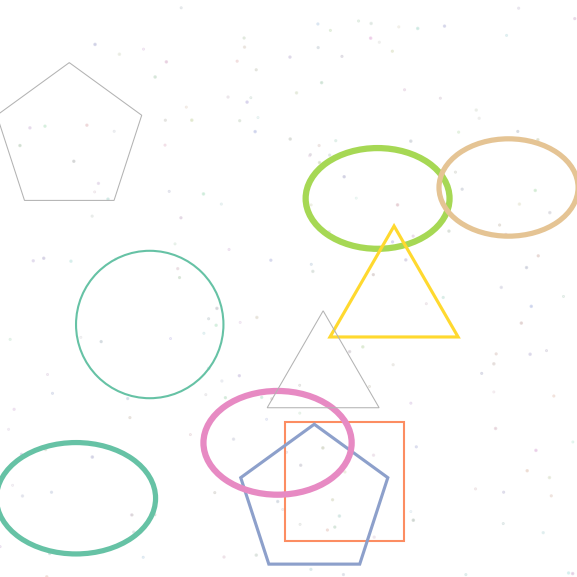[{"shape": "circle", "thickness": 1, "radius": 0.64, "center": [0.259, 0.437]}, {"shape": "oval", "thickness": 2.5, "radius": 0.69, "center": [0.132, 0.136]}, {"shape": "square", "thickness": 1, "radius": 0.52, "center": [0.596, 0.165]}, {"shape": "pentagon", "thickness": 1.5, "radius": 0.67, "center": [0.544, 0.131]}, {"shape": "oval", "thickness": 3, "radius": 0.64, "center": [0.481, 0.232]}, {"shape": "oval", "thickness": 3, "radius": 0.62, "center": [0.654, 0.656]}, {"shape": "triangle", "thickness": 1.5, "radius": 0.64, "center": [0.682, 0.48]}, {"shape": "oval", "thickness": 2.5, "radius": 0.6, "center": [0.881, 0.674]}, {"shape": "triangle", "thickness": 0.5, "radius": 0.56, "center": [0.56, 0.349]}, {"shape": "pentagon", "thickness": 0.5, "radius": 0.66, "center": [0.12, 0.759]}]